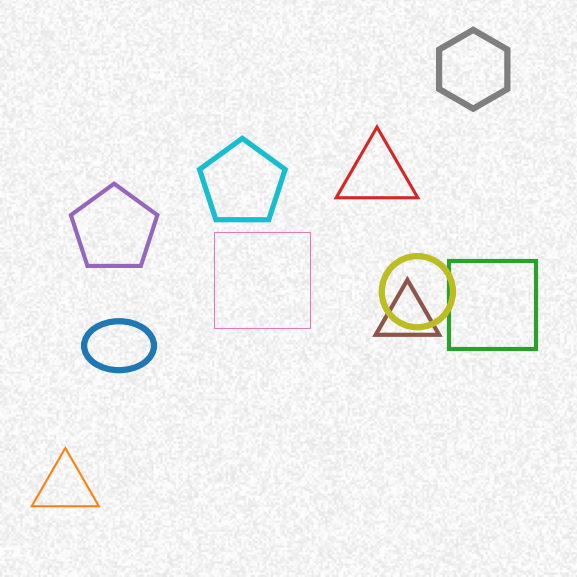[{"shape": "oval", "thickness": 3, "radius": 0.3, "center": [0.206, 0.401]}, {"shape": "triangle", "thickness": 1, "radius": 0.34, "center": [0.113, 0.156]}, {"shape": "square", "thickness": 2, "radius": 0.38, "center": [0.853, 0.471]}, {"shape": "triangle", "thickness": 1.5, "radius": 0.41, "center": [0.653, 0.698]}, {"shape": "pentagon", "thickness": 2, "radius": 0.39, "center": [0.198, 0.602]}, {"shape": "triangle", "thickness": 2, "radius": 0.32, "center": [0.705, 0.451]}, {"shape": "square", "thickness": 0.5, "radius": 0.41, "center": [0.454, 0.515]}, {"shape": "hexagon", "thickness": 3, "radius": 0.34, "center": [0.819, 0.879]}, {"shape": "circle", "thickness": 3, "radius": 0.31, "center": [0.723, 0.494]}, {"shape": "pentagon", "thickness": 2.5, "radius": 0.39, "center": [0.42, 0.682]}]